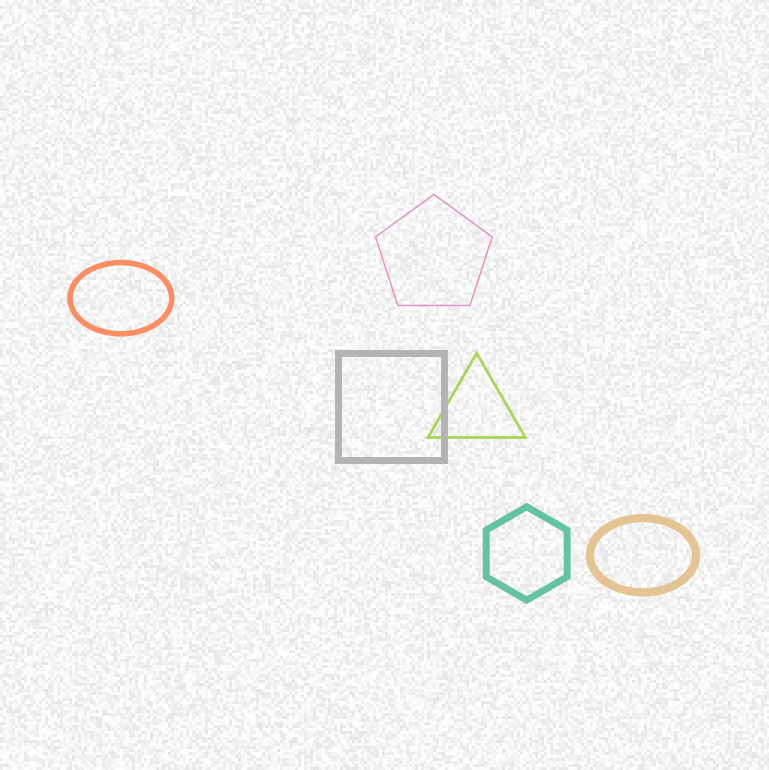[{"shape": "hexagon", "thickness": 2.5, "radius": 0.3, "center": [0.684, 0.281]}, {"shape": "oval", "thickness": 2, "radius": 0.33, "center": [0.157, 0.613]}, {"shape": "pentagon", "thickness": 0.5, "radius": 0.4, "center": [0.563, 0.668]}, {"shape": "triangle", "thickness": 1, "radius": 0.37, "center": [0.619, 0.468]}, {"shape": "oval", "thickness": 3, "radius": 0.34, "center": [0.835, 0.279]}, {"shape": "square", "thickness": 2.5, "radius": 0.35, "center": [0.508, 0.472]}]